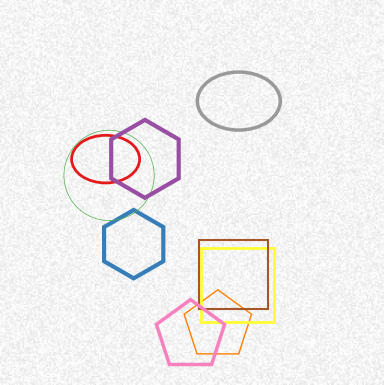[{"shape": "oval", "thickness": 2, "radius": 0.44, "center": [0.274, 0.587]}, {"shape": "hexagon", "thickness": 3, "radius": 0.44, "center": [0.347, 0.366]}, {"shape": "circle", "thickness": 0.5, "radius": 0.59, "center": [0.283, 0.544]}, {"shape": "hexagon", "thickness": 3, "radius": 0.51, "center": [0.376, 0.587]}, {"shape": "pentagon", "thickness": 1, "radius": 0.46, "center": [0.566, 0.155]}, {"shape": "square", "thickness": 2, "radius": 0.48, "center": [0.616, 0.26]}, {"shape": "square", "thickness": 1.5, "radius": 0.45, "center": [0.607, 0.286]}, {"shape": "pentagon", "thickness": 2.5, "radius": 0.47, "center": [0.495, 0.129]}, {"shape": "oval", "thickness": 2.5, "radius": 0.54, "center": [0.62, 0.738]}]